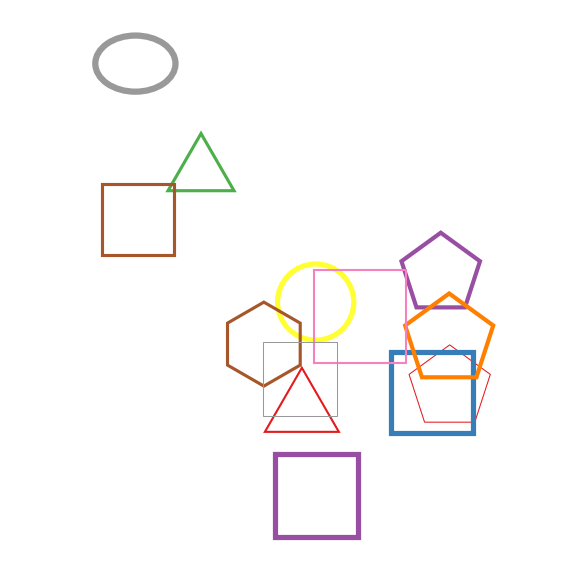[{"shape": "triangle", "thickness": 1, "radius": 0.37, "center": [0.523, 0.288]}, {"shape": "pentagon", "thickness": 0.5, "radius": 0.37, "center": [0.779, 0.328]}, {"shape": "square", "thickness": 2.5, "radius": 0.35, "center": [0.748, 0.319]}, {"shape": "triangle", "thickness": 1.5, "radius": 0.33, "center": [0.348, 0.702]}, {"shape": "pentagon", "thickness": 2, "radius": 0.36, "center": [0.763, 0.525]}, {"shape": "square", "thickness": 2.5, "radius": 0.36, "center": [0.549, 0.141]}, {"shape": "pentagon", "thickness": 2, "radius": 0.4, "center": [0.778, 0.411]}, {"shape": "circle", "thickness": 2.5, "radius": 0.33, "center": [0.547, 0.476]}, {"shape": "square", "thickness": 1.5, "radius": 0.31, "center": [0.239, 0.618]}, {"shape": "hexagon", "thickness": 1.5, "radius": 0.36, "center": [0.457, 0.403]}, {"shape": "square", "thickness": 1, "radius": 0.4, "center": [0.623, 0.452]}, {"shape": "oval", "thickness": 3, "radius": 0.35, "center": [0.234, 0.889]}, {"shape": "square", "thickness": 0.5, "radius": 0.32, "center": [0.52, 0.343]}]